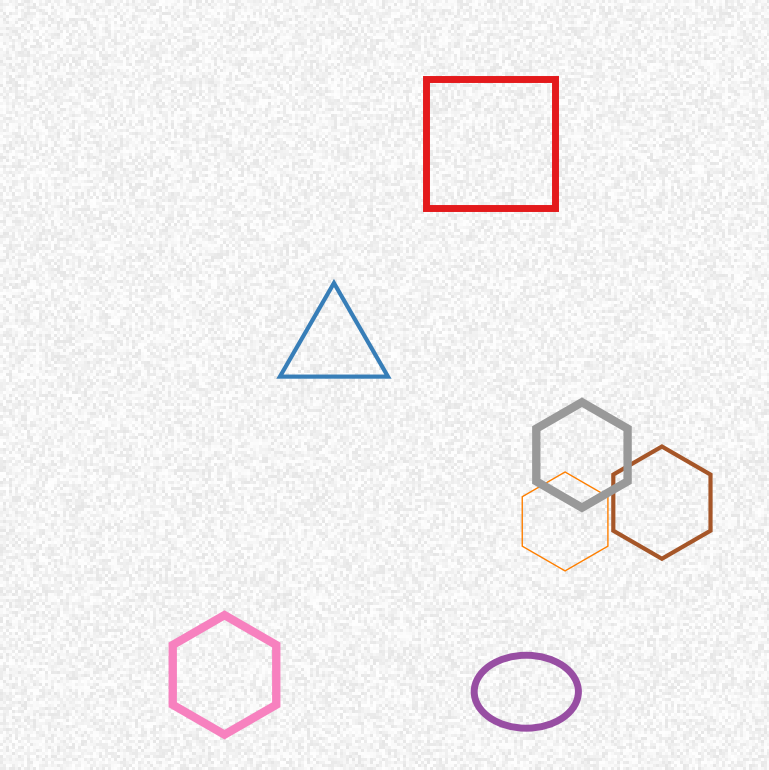[{"shape": "square", "thickness": 2.5, "radius": 0.42, "center": [0.637, 0.814]}, {"shape": "triangle", "thickness": 1.5, "radius": 0.41, "center": [0.434, 0.551]}, {"shape": "oval", "thickness": 2.5, "radius": 0.34, "center": [0.683, 0.102]}, {"shape": "hexagon", "thickness": 0.5, "radius": 0.32, "center": [0.734, 0.323]}, {"shape": "hexagon", "thickness": 1.5, "radius": 0.36, "center": [0.86, 0.347]}, {"shape": "hexagon", "thickness": 3, "radius": 0.39, "center": [0.292, 0.124]}, {"shape": "hexagon", "thickness": 3, "radius": 0.34, "center": [0.756, 0.409]}]